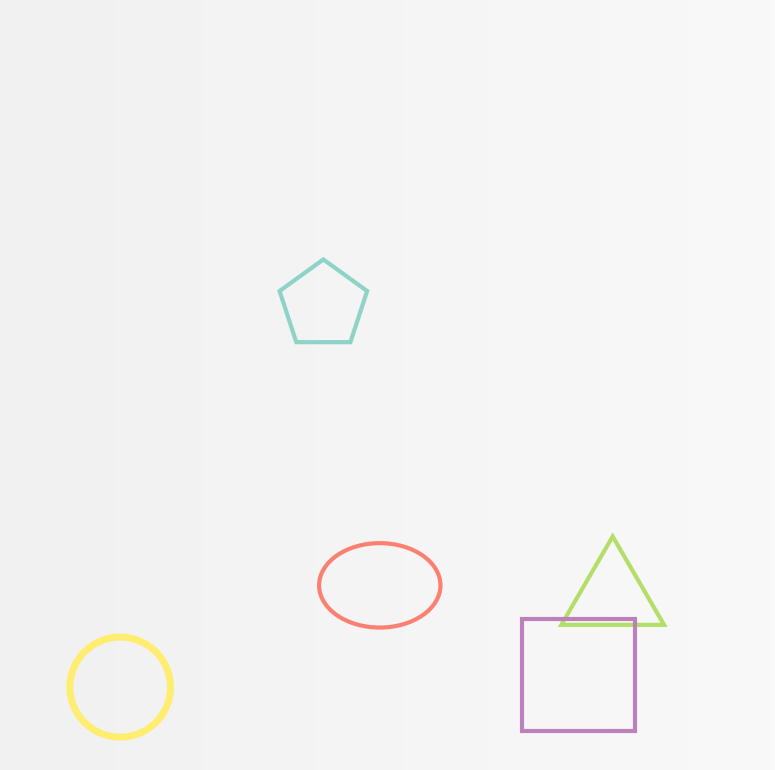[{"shape": "pentagon", "thickness": 1.5, "radius": 0.3, "center": [0.417, 0.604]}, {"shape": "oval", "thickness": 1.5, "radius": 0.39, "center": [0.49, 0.24]}, {"shape": "triangle", "thickness": 1.5, "radius": 0.38, "center": [0.791, 0.227]}, {"shape": "square", "thickness": 1.5, "radius": 0.36, "center": [0.746, 0.124]}, {"shape": "circle", "thickness": 2.5, "radius": 0.32, "center": [0.155, 0.108]}]